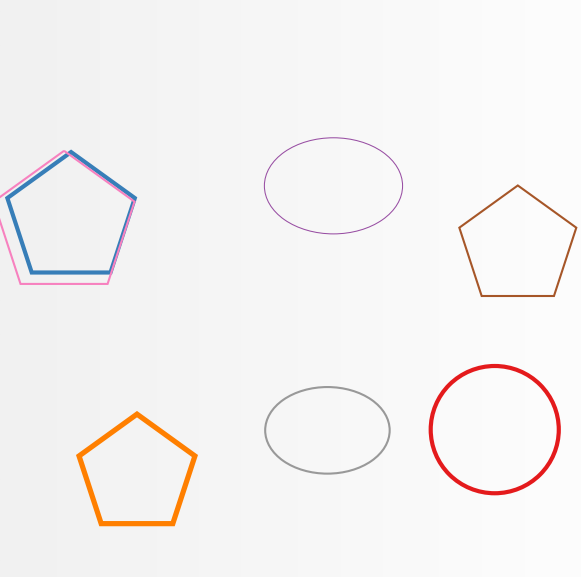[{"shape": "circle", "thickness": 2, "radius": 0.55, "center": [0.851, 0.255]}, {"shape": "pentagon", "thickness": 2, "radius": 0.58, "center": [0.122, 0.621]}, {"shape": "oval", "thickness": 0.5, "radius": 0.59, "center": [0.574, 0.677]}, {"shape": "pentagon", "thickness": 2.5, "radius": 0.52, "center": [0.236, 0.177]}, {"shape": "pentagon", "thickness": 1, "radius": 0.53, "center": [0.891, 0.572]}, {"shape": "pentagon", "thickness": 1, "radius": 0.64, "center": [0.11, 0.611]}, {"shape": "oval", "thickness": 1, "radius": 0.54, "center": [0.563, 0.254]}]